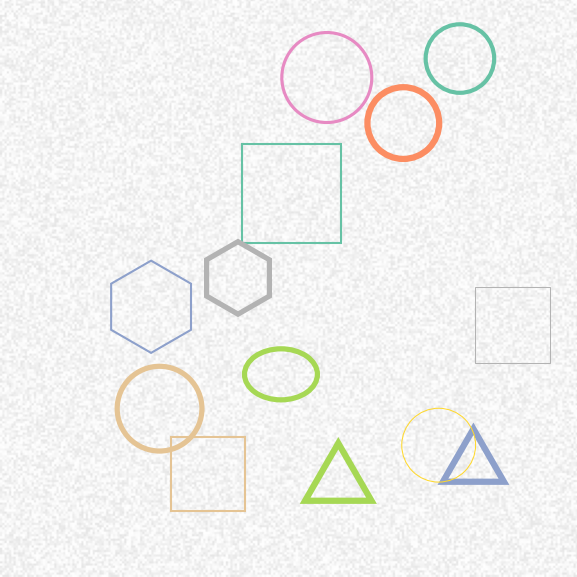[{"shape": "square", "thickness": 1, "radius": 0.43, "center": [0.505, 0.664]}, {"shape": "circle", "thickness": 2, "radius": 0.3, "center": [0.796, 0.898]}, {"shape": "circle", "thickness": 3, "radius": 0.31, "center": [0.698, 0.786]}, {"shape": "triangle", "thickness": 3, "radius": 0.31, "center": [0.82, 0.195]}, {"shape": "hexagon", "thickness": 1, "radius": 0.4, "center": [0.262, 0.468]}, {"shape": "circle", "thickness": 1.5, "radius": 0.39, "center": [0.566, 0.865]}, {"shape": "oval", "thickness": 2.5, "radius": 0.32, "center": [0.487, 0.351]}, {"shape": "triangle", "thickness": 3, "radius": 0.33, "center": [0.586, 0.165]}, {"shape": "circle", "thickness": 0.5, "radius": 0.32, "center": [0.76, 0.228]}, {"shape": "square", "thickness": 1, "radius": 0.32, "center": [0.361, 0.179]}, {"shape": "circle", "thickness": 2.5, "radius": 0.37, "center": [0.276, 0.291]}, {"shape": "square", "thickness": 0.5, "radius": 0.33, "center": [0.887, 0.436]}, {"shape": "hexagon", "thickness": 2.5, "radius": 0.31, "center": [0.412, 0.518]}]